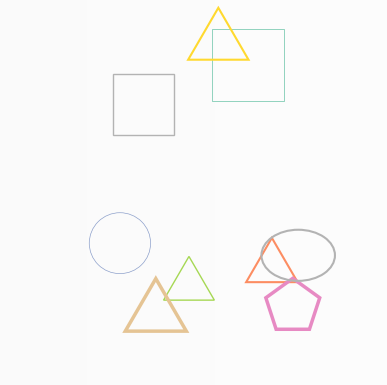[{"shape": "square", "thickness": 0.5, "radius": 0.47, "center": [0.64, 0.83]}, {"shape": "triangle", "thickness": 1.5, "radius": 0.38, "center": [0.702, 0.305]}, {"shape": "circle", "thickness": 0.5, "radius": 0.4, "center": [0.31, 0.368]}, {"shape": "pentagon", "thickness": 2.5, "radius": 0.37, "center": [0.756, 0.204]}, {"shape": "triangle", "thickness": 1, "radius": 0.38, "center": [0.488, 0.258]}, {"shape": "triangle", "thickness": 1.5, "radius": 0.45, "center": [0.563, 0.89]}, {"shape": "triangle", "thickness": 2.5, "radius": 0.45, "center": [0.402, 0.185]}, {"shape": "square", "thickness": 1, "radius": 0.39, "center": [0.37, 0.728]}, {"shape": "oval", "thickness": 1.5, "radius": 0.47, "center": [0.77, 0.337]}]